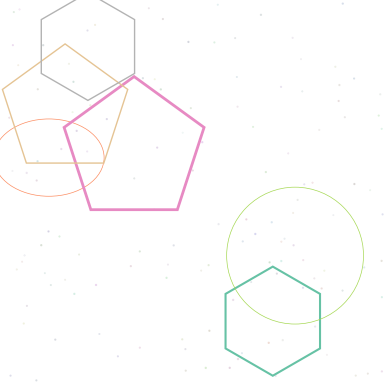[{"shape": "hexagon", "thickness": 1.5, "radius": 0.71, "center": [0.709, 0.166]}, {"shape": "oval", "thickness": 0.5, "radius": 0.72, "center": [0.127, 0.591]}, {"shape": "pentagon", "thickness": 2, "radius": 0.96, "center": [0.348, 0.61]}, {"shape": "circle", "thickness": 0.5, "radius": 0.89, "center": [0.766, 0.336]}, {"shape": "pentagon", "thickness": 1, "radius": 0.86, "center": [0.169, 0.715]}, {"shape": "hexagon", "thickness": 1, "radius": 0.7, "center": [0.228, 0.879]}]